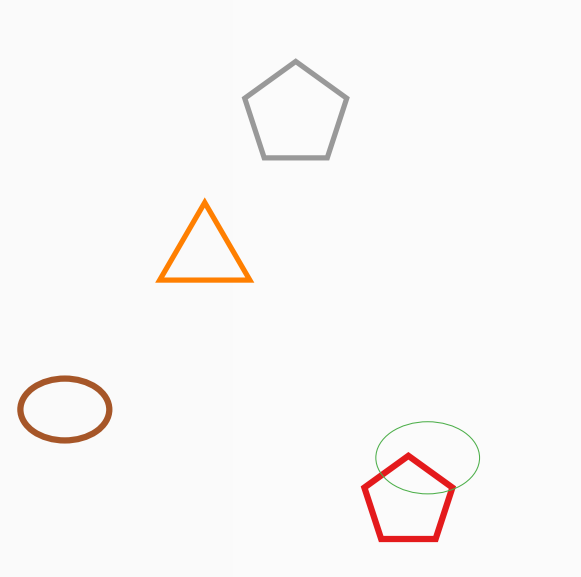[{"shape": "pentagon", "thickness": 3, "radius": 0.4, "center": [0.703, 0.13]}, {"shape": "oval", "thickness": 0.5, "radius": 0.45, "center": [0.736, 0.206]}, {"shape": "triangle", "thickness": 2.5, "radius": 0.45, "center": [0.352, 0.559]}, {"shape": "oval", "thickness": 3, "radius": 0.38, "center": [0.112, 0.29]}, {"shape": "pentagon", "thickness": 2.5, "radius": 0.46, "center": [0.509, 0.8]}]